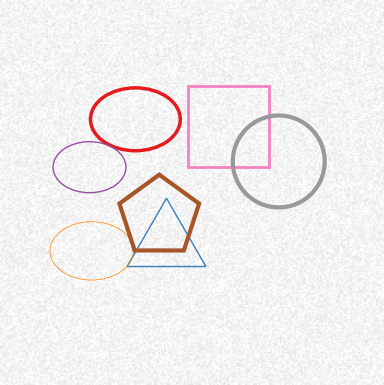[{"shape": "oval", "thickness": 2.5, "radius": 0.58, "center": [0.352, 0.69]}, {"shape": "triangle", "thickness": 1, "radius": 0.59, "center": [0.432, 0.367]}, {"shape": "oval", "thickness": 1, "radius": 0.47, "center": [0.232, 0.566]}, {"shape": "oval", "thickness": 0.5, "radius": 0.54, "center": [0.238, 0.348]}, {"shape": "pentagon", "thickness": 3, "radius": 0.54, "center": [0.414, 0.437]}, {"shape": "square", "thickness": 2, "radius": 0.52, "center": [0.593, 0.672]}, {"shape": "circle", "thickness": 3, "radius": 0.6, "center": [0.724, 0.581]}]